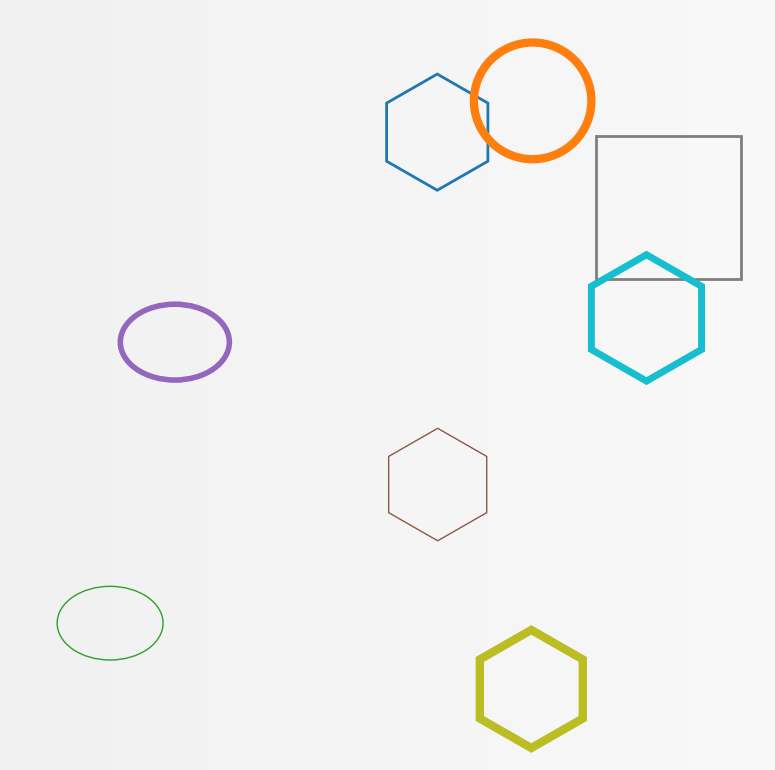[{"shape": "hexagon", "thickness": 1, "radius": 0.38, "center": [0.564, 0.828]}, {"shape": "circle", "thickness": 3, "radius": 0.38, "center": [0.687, 0.869]}, {"shape": "oval", "thickness": 0.5, "radius": 0.34, "center": [0.142, 0.191]}, {"shape": "oval", "thickness": 2, "radius": 0.35, "center": [0.226, 0.556]}, {"shape": "hexagon", "thickness": 0.5, "radius": 0.37, "center": [0.565, 0.371]}, {"shape": "square", "thickness": 1, "radius": 0.47, "center": [0.862, 0.73]}, {"shape": "hexagon", "thickness": 3, "radius": 0.38, "center": [0.686, 0.105]}, {"shape": "hexagon", "thickness": 2.5, "radius": 0.41, "center": [0.834, 0.587]}]